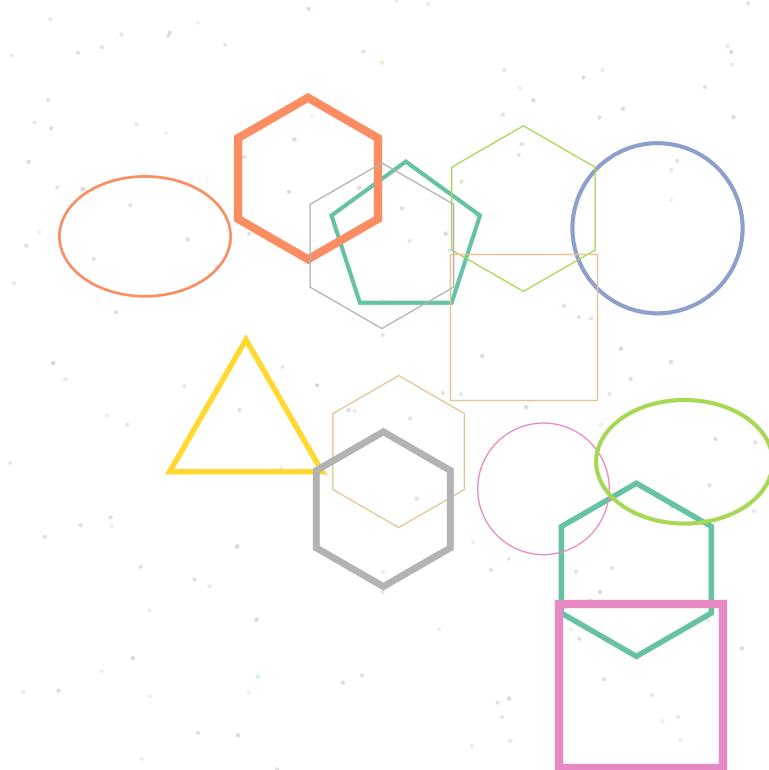[{"shape": "hexagon", "thickness": 2, "radius": 0.56, "center": [0.826, 0.26]}, {"shape": "pentagon", "thickness": 1.5, "radius": 0.51, "center": [0.527, 0.689]}, {"shape": "oval", "thickness": 1, "radius": 0.56, "center": [0.188, 0.693]}, {"shape": "hexagon", "thickness": 3, "radius": 0.52, "center": [0.4, 0.768]}, {"shape": "circle", "thickness": 1.5, "radius": 0.55, "center": [0.854, 0.704]}, {"shape": "square", "thickness": 3, "radius": 0.53, "center": [0.832, 0.109]}, {"shape": "circle", "thickness": 0.5, "radius": 0.43, "center": [0.706, 0.365]}, {"shape": "hexagon", "thickness": 0.5, "radius": 0.54, "center": [0.68, 0.729]}, {"shape": "oval", "thickness": 1.5, "radius": 0.57, "center": [0.889, 0.4]}, {"shape": "triangle", "thickness": 2, "radius": 0.57, "center": [0.319, 0.445]}, {"shape": "hexagon", "thickness": 0.5, "radius": 0.49, "center": [0.518, 0.414]}, {"shape": "square", "thickness": 0.5, "radius": 0.48, "center": [0.68, 0.575]}, {"shape": "hexagon", "thickness": 2.5, "radius": 0.5, "center": [0.498, 0.339]}, {"shape": "hexagon", "thickness": 0.5, "radius": 0.54, "center": [0.496, 0.681]}]